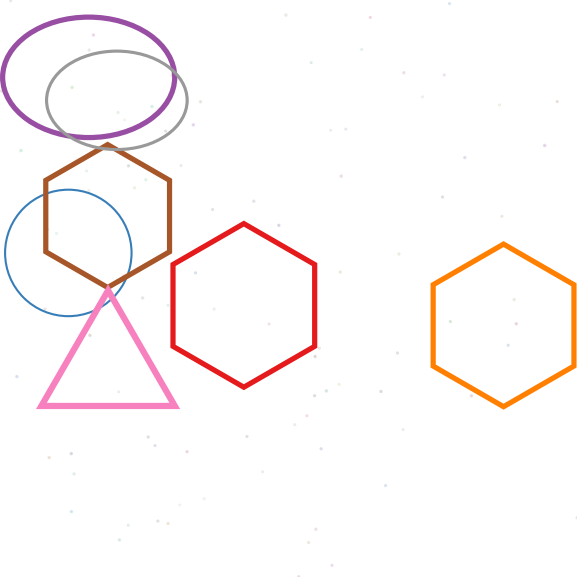[{"shape": "hexagon", "thickness": 2.5, "radius": 0.71, "center": [0.422, 0.47]}, {"shape": "circle", "thickness": 1, "radius": 0.55, "center": [0.118, 0.561]}, {"shape": "oval", "thickness": 2.5, "radius": 0.74, "center": [0.154, 0.865]}, {"shape": "hexagon", "thickness": 2.5, "radius": 0.7, "center": [0.872, 0.436]}, {"shape": "hexagon", "thickness": 2.5, "radius": 0.62, "center": [0.186, 0.625]}, {"shape": "triangle", "thickness": 3, "radius": 0.67, "center": [0.187, 0.363]}, {"shape": "oval", "thickness": 1.5, "radius": 0.61, "center": [0.202, 0.825]}]